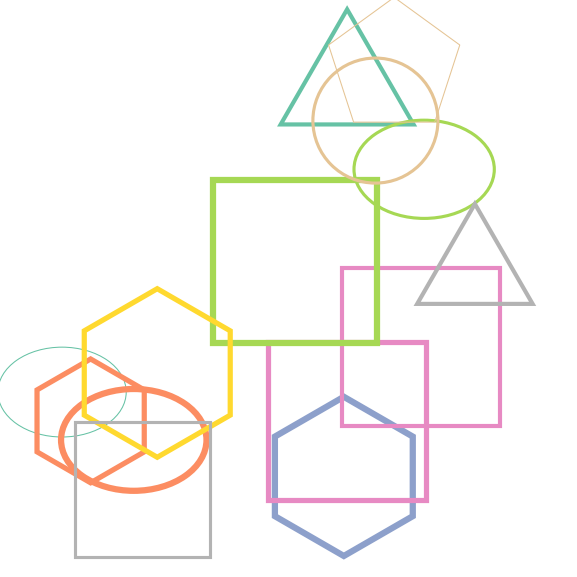[{"shape": "oval", "thickness": 0.5, "radius": 0.56, "center": [0.107, 0.32]}, {"shape": "triangle", "thickness": 2, "radius": 0.66, "center": [0.601, 0.85]}, {"shape": "hexagon", "thickness": 2.5, "radius": 0.54, "center": [0.157, 0.27]}, {"shape": "oval", "thickness": 3, "radius": 0.63, "center": [0.232, 0.237]}, {"shape": "hexagon", "thickness": 3, "radius": 0.69, "center": [0.595, 0.174]}, {"shape": "square", "thickness": 2, "radius": 0.69, "center": [0.729, 0.398]}, {"shape": "square", "thickness": 2.5, "radius": 0.68, "center": [0.601, 0.27]}, {"shape": "oval", "thickness": 1.5, "radius": 0.61, "center": [0.734, 0.706]}, {"shape": "square", "thickness": 3, "radius": 0.71, "center": [0.511, 0.546]}, {"shape": "hexagon", "thickness": 2.5, "radius": 0.73, "center": [0.272, 0.353]}, {"shape": "pentagon", "thickness": 0.5, "radius": 0.6, "center": [0.683, 0.884]}, {"shape": "circle", "thickness": 1.5, "radius": 0.54, "center": [0.65, 0.79]}, {"shape": "square", "thickness": 1.5, "radius": 0.58, "center": [0.247, 0.152]}, {"shape": "triangle", "thickness": 2, "radius": 0.58, "center": [0.822, 0.531]}]